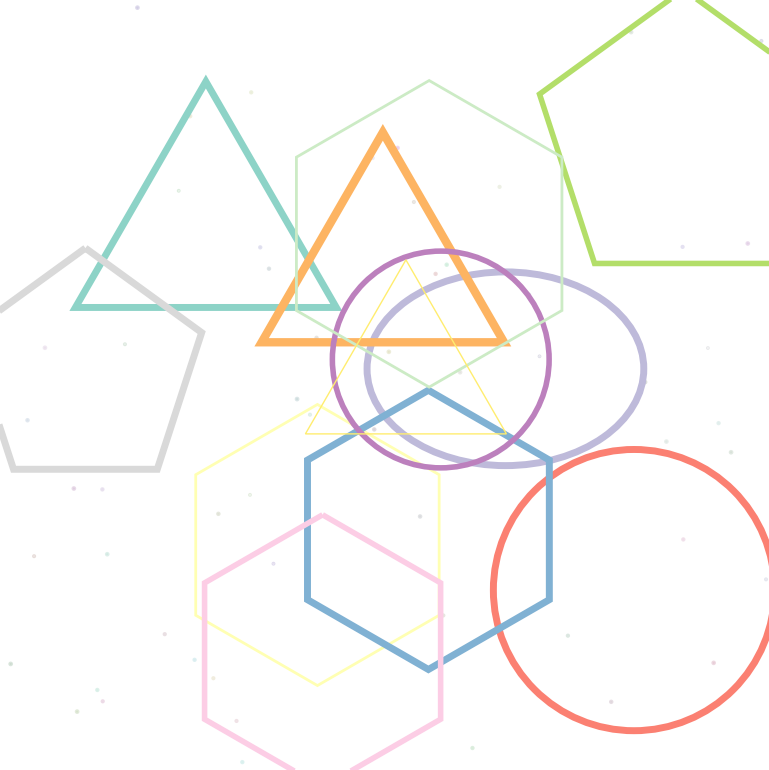[{"shape": "triangle", "thickness": 2.5, "radius": 0.98, "center": [0.267, 0.698]}, {"shape": "hexagon", "thickness": 1, "radius": 0.91, "center": [0.412, 0.292]}, {"shape": "oval", "thickness": 2.5, "radius": 0.9, "center": [0.656, 0.521]}, {"shape": "circle", "thickness": 2.5, "radius": 0.91, "center": [0.823, 0.234]}, {"shape": "hexagon", "thickness": 2.5, "radius": 0.91, "center": [0.556, 0.312]}, {"shape": "triangle", "thickness": 3, "radius": 0.91, "center": [0.497, 0.646]}, {"shape": "pentagon", "thickness": 2, "radius": 0.98, "center": [0.888, 0.817]}, {"shape": "hexagon", "thickness": 2, "radius": 0.89, "center": [0.419, 0.154]}, {"shape": "pentagon", "thickness": 2.5, "radius": 0.79, "center": [0.111, 0.519]}, {"shape": "circle", "thickness": 2, "radius": 0.7, "center": [0.572, 0.533]}, {"shape": "hexagon", "thickness": 1, "radius": 1.0, "center": [0.557, 0.696]}, {"shape": "triangle", "thickness": 0.5, "radius": 0.75, "center": [0.527, 0.512]}]